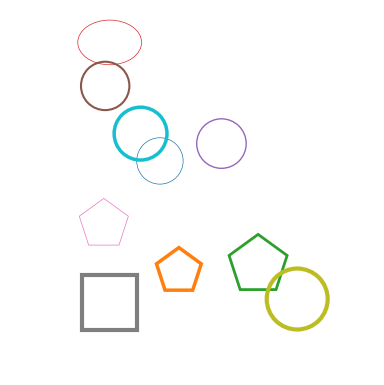[{"shape": "circle", "thickness": 0.5, "radius": 0.3, "center": [0.415, 0.582]}, {"shape": "pentagon", "thickness": 2.5, "radius": 0.31, "center": [0.465, 0.296]}, {"shape": "pentagon", "thickness": 2, "radius": 0.4, "center": [0.67, 0.312]}, {"shape": "oval", "thickness": 0.5, "radius": 0.41, "center": [0.285, 0.89]}, {"shape": "circle", "thickness": 1, "radius": 0.32, "center": [0.575, 0.627]}, {"shape": "circle", "thickness": 1.5, "radius": 0.31, "center": [0.273, 0.777]}, {"shape": "pentagon", "thickness": 0.5, "radius": 0.34, "center": [0.27, 0.418]}, {"shape": "square", "thickness": 3, "radius": 0.36, "center": [0.284, 0.215]}, {"shape": "circle", "thickness": 3, "radius": 0.4, "center": [0.772, 0.223]}, {"shape": "circle", "thickness": 2.5, "radius": 0.34, "center": [0.365, 0.653]}]